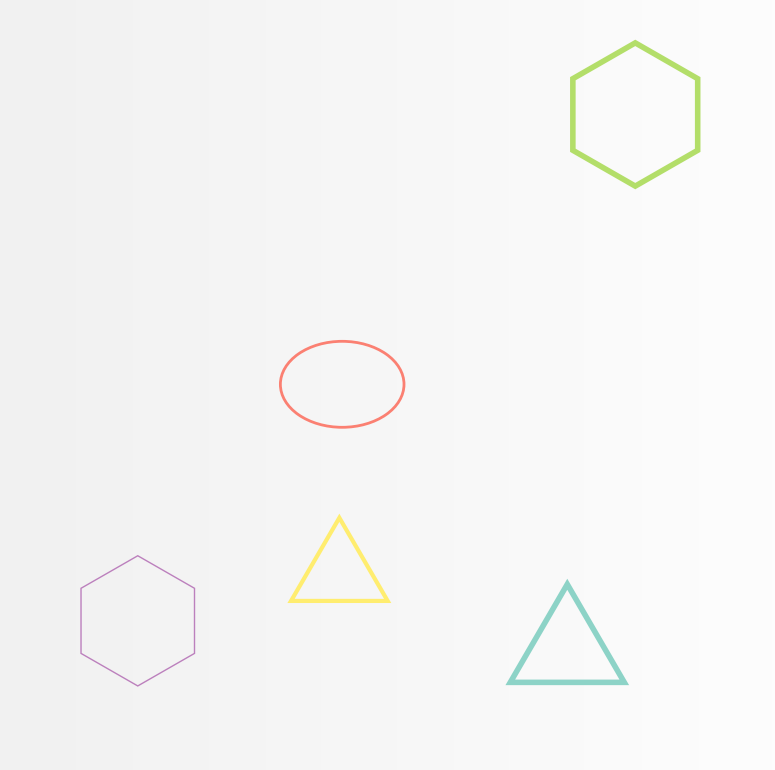[{"shape": "triangle", "thickness": 2, "radius": 0.42, "center": [0.732, 0.156]}, {"shape": "oval", "thickness": 1, "radius": 0.4, "center": [0.442, 0.501]}, {"shape": "hexagon", "thickness": 2, "radius": 0.47, "center": [0.82, 0.851]}, {"shape": "hexagon", "thickness": 0.5, "radius": 0.42, "center": [0.178, 0.194]}, {"shape": "triangle", "thickness": 1.5, "radius": 0.36, "center": [0.438, 0.256]}]